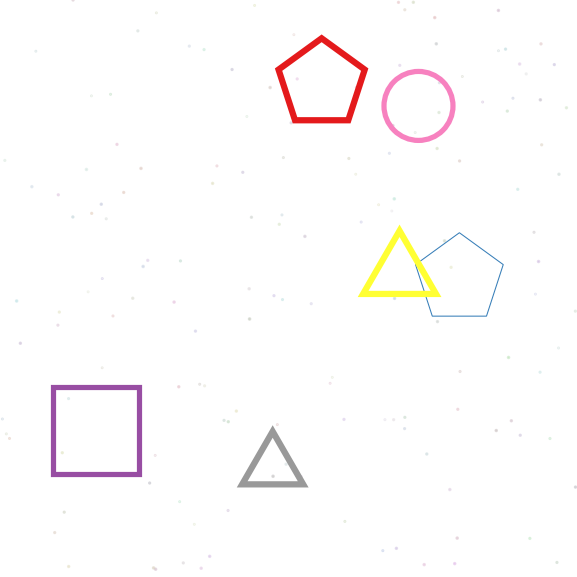[{"shape": "pentagon", "thickness": 3, "radius": 0.39, "center": [0.557, 0.854]}, {"shape": "pentagon", "thickness": 0.5, "radius": 0.4, "center": [0.795, 0.516]}, {"shape": "square", "thickness": 2.5, "radius": 0.37, "center": [0.166, 0.254]}, {"shape": "triangle", "thickness": 3, "radius": 0.36, "center": [0.692, 0.527]}, {"shape": "circle", "thickness": 2.5, "radius": 0.3, "center": [0.725, 0.816]}, {"shape": "triangle", "thickness": 3, "radius": 0.31, "center": [0.472, 0.191]}]